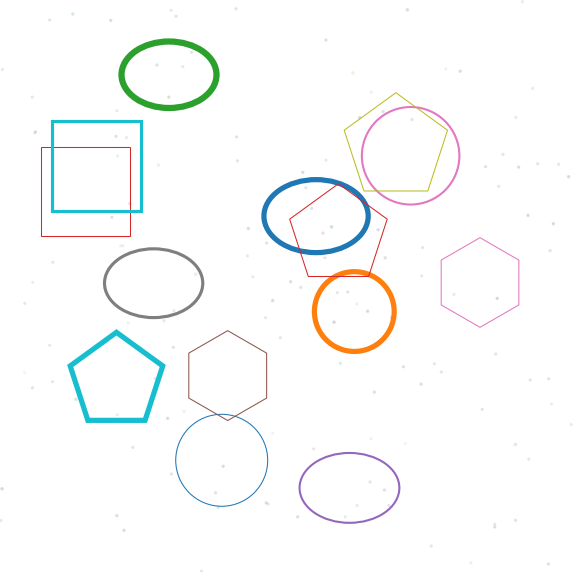[{"shape": "oval", "thickness": 2.5, "radius": 0.45, "center": [0.547, 0.625]}, {"shape": "circle", "thickness": 0.5, "radius": 0.4, "center": [0.384, 0.202]}, {"shape": "circle", "thickness": 2.5, "radius": 0.35, "center": [0.614, 0.46]}, {"shape": "oval", "thickness": 3, "radius": 0.41, "center": [0.293, 0.87]}, {"shape": "pentagon", "thickness": 0.5, "radius": 0.44, "center": [0.586, 0.592]}, {"shape": "square", "thickness": 0.5, "radius": 0.39, "center": [0.148, 0.668]}, {"shape": "oval", "thickness": 1, "radius": 0.43, "center": [0.605, 0.154]}, {"shape": "hexagon", "thickness": 0.5, "radius": 0.39, "center": [0.394, 0.349]}, {"shape": "circle", "thickness": 1, "radius": 0.42, "center": [0.711, 0.729]}, {"shape": "hexagon", "thickness": 0.5, "radius": 0.39, "center": [0.831, 0.51]}, {"shape": "oval", "thickness": 1.5, "radius": 0.43, "center": [0.266, 0.509]}, {"shape": "pentagon", "thickness": 0.5, "radius": 0.47, "center": [0.685, 0.745]}, {"shape": "pentagon", "thickness": 2.5, "radius": 0.42, "center": [0.202, 0.339]}, {"shape": "square", "thickness": 1.5, "radius": 0.39, "center": [0.167, 0.711]}]